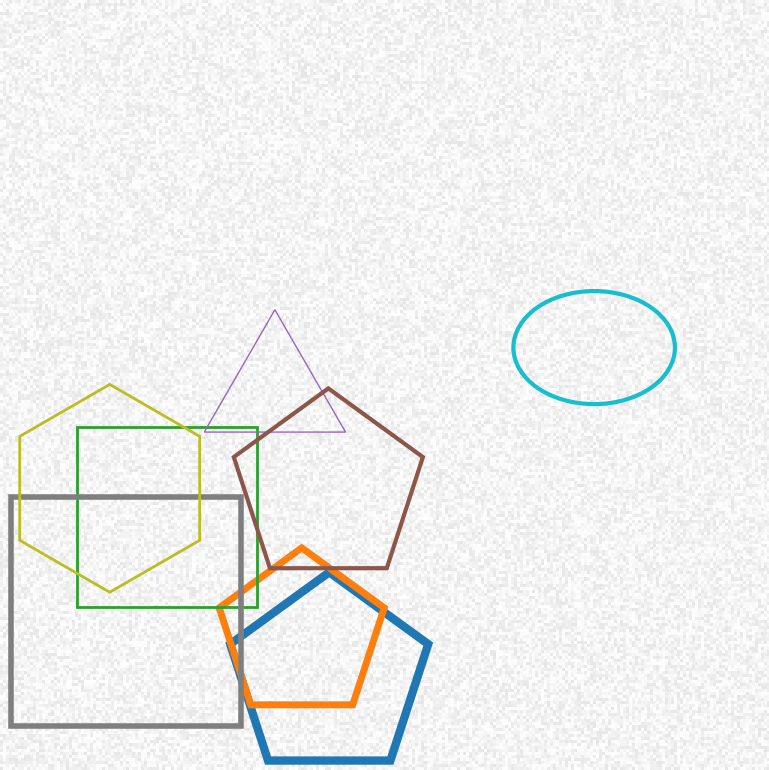[{"shape": "pentagon", "thickness": 3, "radius": 0.68, "center": [0.428, 0.122]}, {"shape": "pentagon", "thickness": 2.5, "radius": 0.56, "center": [0.392, 0.176]}, {"shape": "square", "thickness": 1, "radius": 0.58, "center": [0.217, 0.329]}, {"shape": "triangle", "thickness": 0.5, "radius": 0.53, "center": [0.357, 0.492]}, {"shape": "pentagon", "thickness": 1.5, "radius": 0.65, "center": [0.426, 0.367]}, {"shape": "square", "thickness": 2, "radius": 0.75, "center": [0.164, 0.206]}, {"shape": "hexagon", "thickness": 1, "radius": 0.67, "center": [0.142, 0.366]}, {"shape": "oval", "thickness": 1.5, "radius": 0.52, "center": [0.772, 0.549]}]